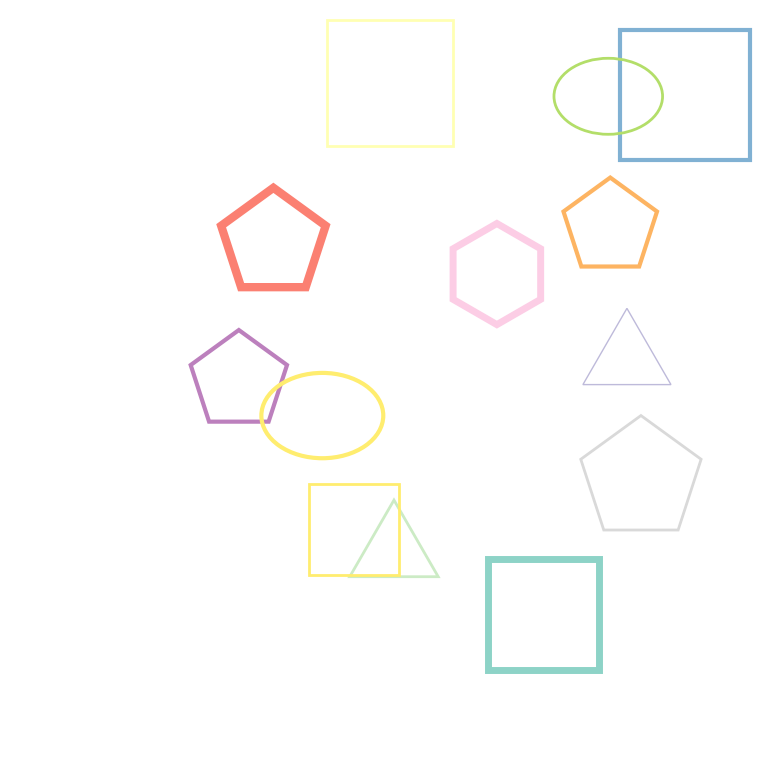[{"shape": "square", "thickness": 2.5, "radius": 0.36, "center": [0.706, 0.202]}, {"shape": "square", "thickness": 1, "radius": 0.41, "center": [0.506, 0.893]}, {"shape": "triangle", "thickness": 0.5, "radius": 0.33, "center": [0.814, 0.534]}, {"shape": "pentagon", "thickness": 3, "radius": 0.36, "center": [0.355, 0.685]}, {"shape": "square", "thickness": 1.5, "radius": 0.42, "center": [0.89, 0.877]}, {"shape": "pentagon", "thickness": 1.5, "radius": 0.32, "center": [0.793, 0.706]}, {"shape": "oval", "thickness": 1, "radius": 0.35, "center": [0.79, 0.875]}, {"shape": "hexagon", "thickness": 2.5, "radius": 0.33, "center": [0.645, 0.644]}, {"shape": "pentagon", "thickness": 1, "radius": 0.41, "center": [0.832, 0.378]}, {"shape": "pentagon", "thickness": 1.5, "radius": 0.33, "center": [0.31, 0.506]}, {"shape": "triangle", "thickness": 1, "radius": 0.33, "center": [0.512, 0.284]}, {"shape": "square", "thickness": 1, "radius": 0.29, "center": [0.46, 0.312]}, {"shape": "oval", "thickness": 1.5, "radius": 0.4, "center": [0.419, 0.46]}]